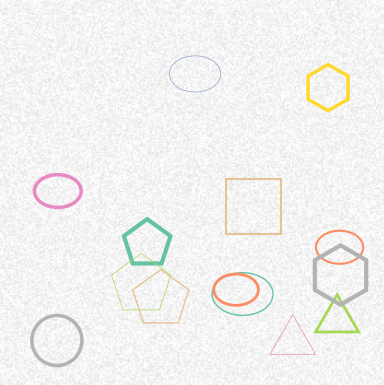[{"shape": "pentagon", "thickness": 3, "radius": 0.32, "center": [0.382, 0.367]}, {"shape": "oval", "thickness": 1, "radius": 0.4, "center": [0.63, 0.236]}, {"shape": "oval", "thickness": 2, "radius": 0.29, "center": [0.613, 0.248]}, {"shape": "oval", "thickness": 1.5, "radius": 0.31, "center": [0.882, 0.358]}, {"shape": "oval", "thickness": 0.5, "radius": 0.33, "center": [0.507, 0.808]}, {"shape": "oval", "thickness": 2.5, "radius": 0.3, "center": [0.15, 0.504]}, {"shape": "triangle", "thickness": 0.5, "radius": 0.34, "center": [0.76, 0.114]}, {"shape": "pentagon", "thickness": 0.5, "radius": 0.4, "center": [0.367, 0.261]}, {"shape": "triangle", "thickness": 2, "radius": 0.32, "center": [0.876, 0.17]}, {"shape": "hexagon", "thickness": 2.5, "radius": 0.3, "center": [0.852, 0.772]}, {"shape": "pentagon", "thickness": 1, "radius": 0.38, "center": [0.418, 0.223]}, {"shape": "square", "thickness": 1.5, "radius": 0.36, "center": [0.66, 0.465]}, {"shape": "circle", "thickness": 2.5, "radius": 0.33, "center": [0.148, 0.116]}, {"shape": "hexagon", "thickness": 3, "radius": 0.39, "center": [0.884, 0.286]}]